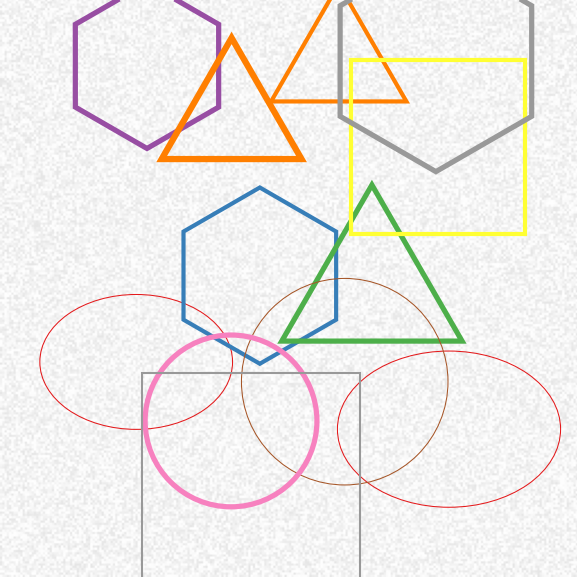[{"shape": "oval", "thickness": 0.5, "radius": 0.97, "center": [0.777, 0.256]}, {"shape": "oval", "thickness": 0.5, "radius": 0.83, "center": [0.236, 0.372]}, {"shape": "hexagon", "thickness": 2, "radius": 0.76, "center": [0.45, 0.522]}, {"shape": "triangle", "thickness": 2.5, "radius": 0.9, "center": [0.644, 0.499]}, {"shape": "hexagon", "thickness": 2.5, "radius": 0.72, "center": [0.255, 0.885]}, {"shape": "triangle", "thickness": 3, "radius": 0.7, "center": [0.401, 0.794]}, {"shape": "triangle", "thickness": 2, "radius": 0.68, "center": [0.587, 0.891]}, {"shape": "square", "thickness": 2, "radius": 0.75, "center": [0.758, 0.744]}, {"shape": "circle", "thickness": 0.5, "radius": 0.89, "center": [0.597, 0.338]}, {"shape": "circle", "thickness": 2.5, "radius": 0.74, "center": [0.4, 0.27]}, {"shape": "square", "thickness": 1, "radius": 0.94, "center": [0.435, 0.165]}, {"shape": "hexagon", "thickness": 2.5, "radius": 0.96, "center": [0.755, 0.893]}]